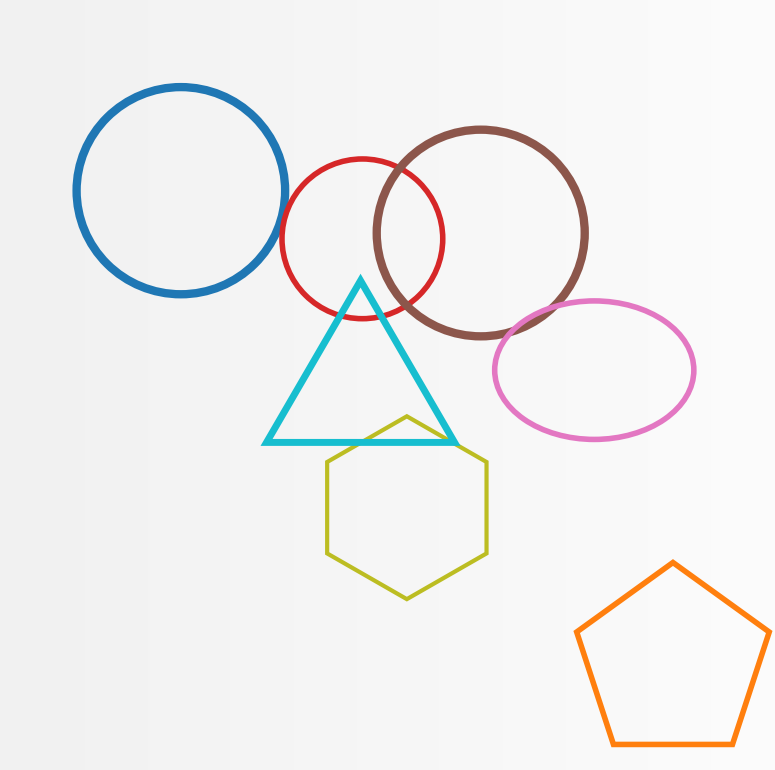[{"shape": "circle", "thickness": 3, "radius": 0.67, "center": [0.233, 0.752]}, {"shape": "pentagon", "thickness": 2, "radius": 0.65, "center": [0.868, 0.139]}, {"shape": "circle", "thickness": 2, "radius": 0.52, "center": [0.468, 0.69]}, {"shape": "circle", "thickness": 3, "radius": 0.67, "center": [0.62, 0.697]}, {"shape": "oval", "thickness": 2, "radius": 0.64, "center": [0.767, 0.519]}, {"shape": "hexagon", "thickness": 1.5, "radius": 0.59, "center": [0.525, 0.341]}, {"shape": "triangle", "thickness": 2.5, "radius": 0.7, "center": [0.465, 0.495]}]